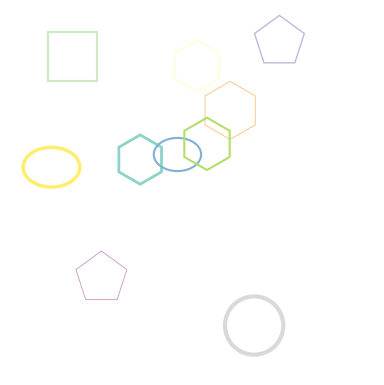[{"shape": "hexagon", "thickness": 2, "radius": 0.32, "center": [0.364, 0.586]}, {"shape": "hexagon", "thickness": 0.5, "radius": 0.33, "center": [0.512, 0.829]}, {"shape": "pentagon", "thickness": 1, "radius": 0.34, "center": [0.726, 0.892]}, {"shape": "oval", "thickness": 1.5, "radius": 0.31, "center": [0.461, 0.599]}, {"shape": "hexagon", "thickness": 0.5, "radius": 0.38, "center": [0.598, 0.713]}, {"shape": "hexagon", "thickness": 1.5, "radius": 0.34, "center": [0.538, 0.626]}, {"shape": "circle", "thickness": 3, "radius": 0.38, "center": [0.66, 0.154]}, {"shape": "pentagon", "thickness": 0.5, "radius": 0.35, "center": [0.263, 0.278]}, {"shape": "square", "thickness": 1.5, "radius": 0.32, "center": [0.189, 0.853]}, {"shape": "oval", "thickness": 2.5, "radius": 0.37, "center": [0.134, 0.566]}]